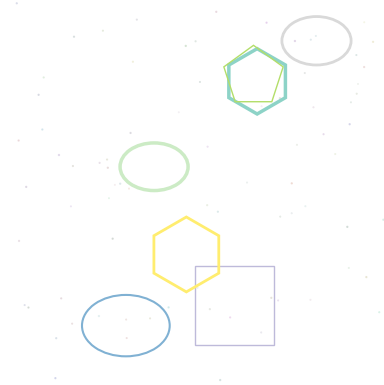[{"shape": "hexagon", "thickness": 2.5, "radius": 0.42, "center": [0.668, 0.789]}, {"shape": "square", "thickness": 1, "radius": 0.51, "center": [0.609, 0.207]}, {"shape": "oval", "thickness": 1.5, "radius": 0.57, "center": [0.327, 0.154]}, {"shape": "pentagon", "thickness": 1, "radius": 0.4, "center": [0.658, 0.801]}, {"shape": "oval", "thickness": 2, "radius": 0.45, "center": [0.822, 0.894]}, {"shape": "oval", "thickness": 2.5, "radius": 0.44, "center": [0.4, 0.567]}, {"shape": "hexagon", "thickness": 2, "radius": 0.49, "center": [0.484, 0.339]}]